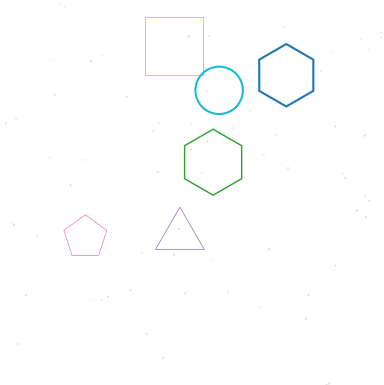[{"shape": "hexagon", "thickness": 1.5, "radius": 0.41, "center": [0.744, 0.805]}, {"shape": "hexagon", "thickness": 1, "radius": 0.43, "center": [0.554, 0.579]}, {"shape": "triangle", "thickness": 0.5, "radius": 0.37, "center": [0.467, 0.389]}, {"shape": "pentagon", "thickness": 0.5, "radius": 0.29, "center": [0.222, 0.383]}, {"shape": "square", "thickness": 0.5, "radius": 0.37, "center": [0.452, 0.881]}, {"shape": "circle", "thickness": 1.5, "radius": 0.31, "center": [0.569, 0.765]}]